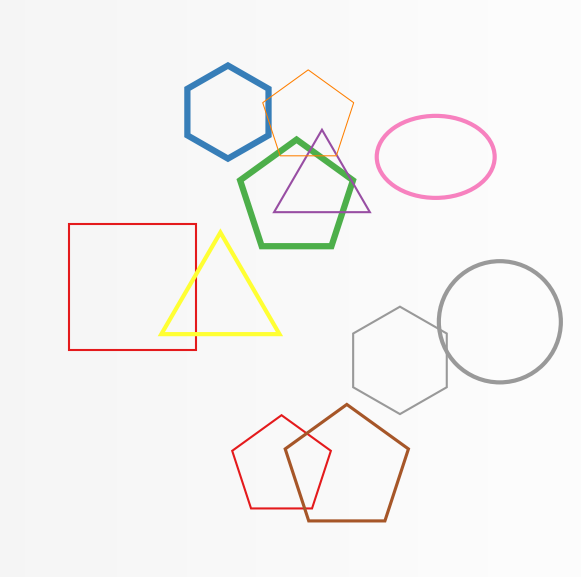[{"shape": "pentagon", "thickness": 1, "radius": 0.45, "center": [0.484, 0.191]}, {"shape": "square", "thickness": 1, "radius": 0.55, "center": [0.228, 0.502]}, {"shape": "hexagon", "thickness": 3, "radius": 0.4, "center": [0.392, 0.805]}, {"shape": "pentagon", "thickness": 3, "radius": 0.51, "center": [0.51, 0.655]}, {"shape": "triangle", "thickness": 1, "radius": 0.48, "center": [0.554, 0.679]}, {"shape": "pentagon", "thickness": 0.5, "radius": 0.41, "center": [0.53, 0.796]}, {"shape": "triangle", "thickness": 2, "radius": 0.59, "center": [0.379, 0.479]}, {"shape": "pentagon", "thickness": 1.5, "radius": 0.56, "center": [0.597, 0.187]}, {"shape": "oval", "thickness": 2, "radius": 0.51, "center": [0.75, 0.727]}, {"shape": "circle", "thickness": 2, "radius": 0.52, "center": [0.86, 0.442]}, {"shape": "hexagon", "thickness": 1, "radius": 0.46, "center": [0.688, 0.375]}]